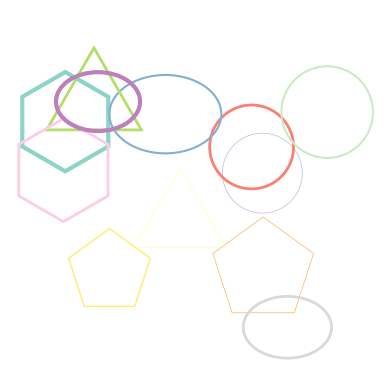[{"shape": "hexagon", "thickness": 3, "radius": 0.64, "center": [0.17, 0.684]}, {"shape": "triangle", "thickness": 0.5, "radius": 0.69, "center": [0.468, 0.426]}, {"shape": "circle", "thickness": 0.5, "radius": 0.52, "center": [0.681, 0.55]}, {"shape": "circle", "thickness": 2, "radius": 0.54, "center": [0.654, 0.618]}, {"shape": "oval", "thickness": 1.5, "radius": 0.73, "center": [0.429, 0.703]}, {"shape": "pentagon", "thickness": 0.5, "radius": 0.69, "center": [0.684, 0.299]}, {"shape": "triangle", "thickness": 2, "radius": 0.71, "center": [0.244, 0.734]}, {"shape": "hexagon", "thickness": 2, "radius": 0.67, "center": [0.165, 0.558]}, {"shape": "oval", "thickness": 2, "radius": 0.57, "center": [0.747, 0.15]}, {"shape": "oval", "thickness": 3, "radius": 0.55, "center": [0.255, 0.736]}, {"shape": "circle", "thickness": 1.5, "radius": 0.59, "center": [0.85, 0.709]}, {"shape": "pentagon", "thickness": 1, "radius": 0.56, "center": [0.284, 0.295]}]